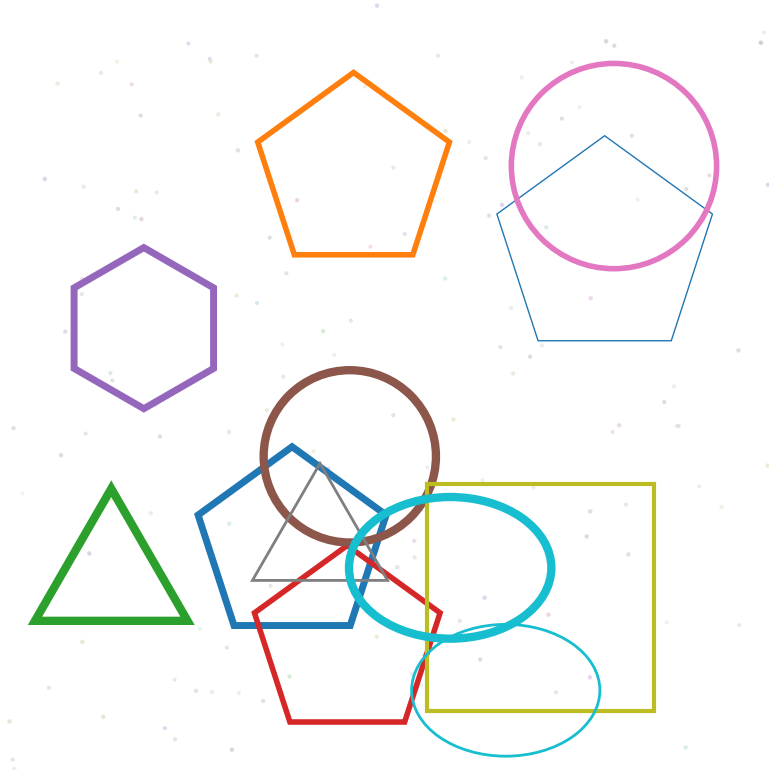[{"shape": "pentagon", "thickness": 2.5, "radius": 0.64, "center": [0.379, 0.291]}, {"shape": "pentagon", "thickness": 0.5, "radius": 0.74, "center": [0.785, 0.677]}, {"shape": "pentagon", "thickness": 2, "radius": 0.65, "center": [0.459, 0.775]}, {"shape": "triangle", "thickness": 3, "radius": 0.57, "center": [0.144, 0.251]}, {"shape": "pentagon", "thickness": 2, "radius": 0.63, "center": [0.451, 0.165]}, {"shape": "hexagon", "thickness": 2.5, "radius": 0.52, "center": [0.187, 0.574]}, {"shape": "circle", "thickness": 3, "radius": 0.56, "center": [0.454, 0.407]}, {"shape": "circle", "thickness": 2, "radius": 0.67, "center": [0.797, 0.784]}, {"shape": "triangle", "thickness": 1, "radius": 0.51, "center": [0.416, 0.297]}, {"shape": "square", "thickness": 1.5, "radius": 0.74, "center": [0.702, 0.224]}, {"shape": "oval", "thickness": 1, "radius": 0.61, "center": [0.657, 0.104]}, {"shape": "oval", "thickness": 3, "radius": 0.66, "center": [0.585, 0.263]}]